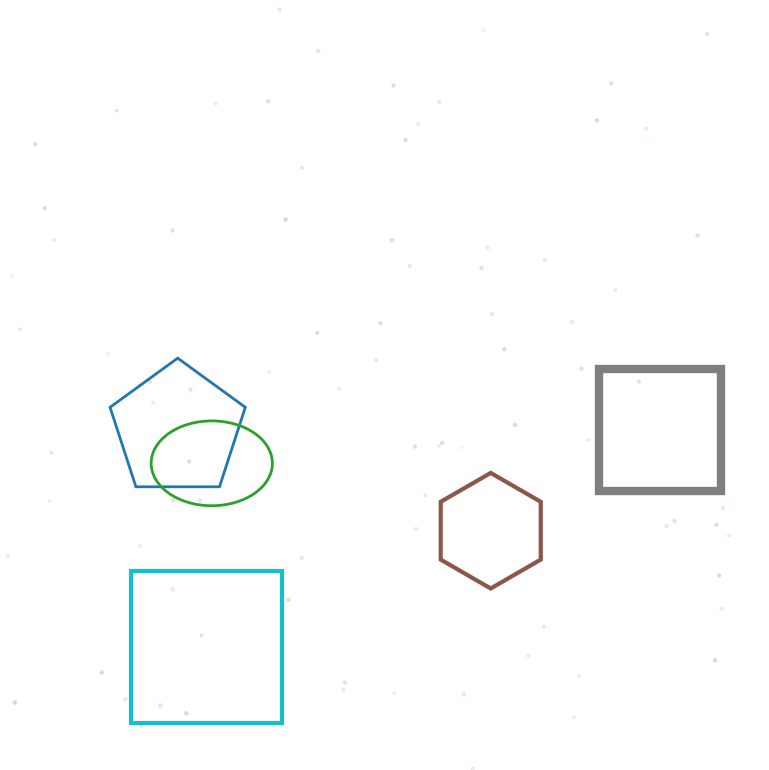[{"shape": "pentagon", "thickness": 1, "radius": 0.46, "center": [0.231, 0.443]}, {"shape": "oval", "thickness": 1, "radius": 0.39, "center": [0.275, 0.398]}, {"shape": "hexagon", "thickness": 1.5, "radius": 0.38, "center": [0.637, 0.311]}, {"shape": "square", "thickness": 3, "radius": 0.39, "center": [0.857, 0.442]}, {"shape": "square", "thickness": 1.5, "radius": 0.49, "center": [0.268, 0.16]}]